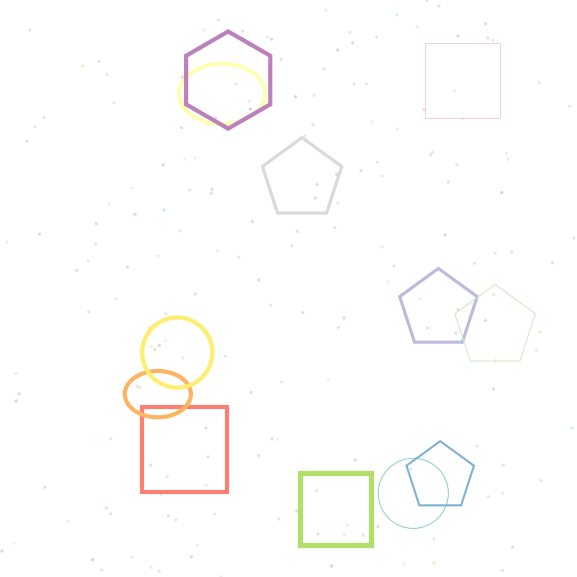[{"shape": "circle", "thickness": 0.5, "radius": 0.3, "center": [0.716, 0.145]}, {"shape": "oval", "thickness": 2, "radius": 0.37, "center": [0.385, 0.837]}, {"shape": "pentagon", "thickness": 1.5, "radius": 0.35, "center": [0.759, 0.464]}, {"shape": "square", "thickness": 2, "radius": 0.37, "center": [0.319, 0.221]}, {"shape": "pentagon", "thickness": 1, "radius": 0.31, "center": [0.762, 0.174]}, {"shape": "oval", "thickness": 2, "radius": 0.29, "center": [0.273, 0.317]}, {"shape": "square", "thickness": 2.5, "radius": 0.31, "center": [0.581, 0.118]}, {"shape": "square", "thickness": 0.5, "radius": 0.32, "center": [0.801, 0.86]}, {"shape": "pentagon", "thickness": 1.5, "radius": 0.36, "center": [0.523, 0.689]}, {"shape": "hexagon", "thickness": 2, "radius": 0.42, "center": [0.395, 0.861]}, {"shape": "pentagon", "thickness": 0.5, "radius": 0.37, "center": [0.857, 0.433]}, {"shape": "circle", "thickness": 2, "radius": 0.3, "center": [0.307, 0.389]}]